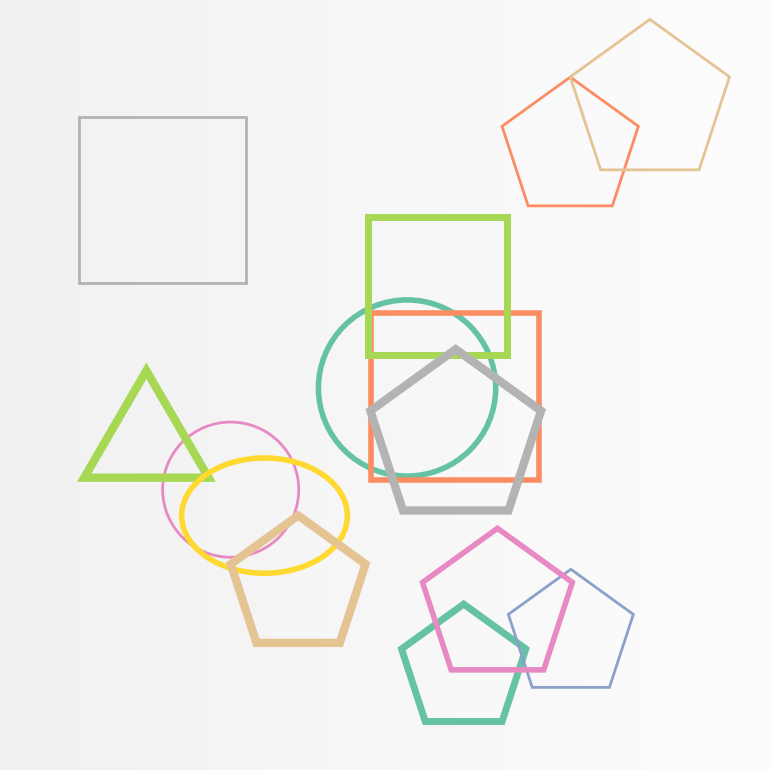[{"shape": "circle", "thickness": 2, "radius": 0.57, "center": [0.525, 0.496]}, {"shape": "pentagon", "thickness": 2.5, "radius": 0.42, "center": [0.598, 0.131]}, {"shape": "pentagon", "thickness": 1, "radius": 0.46, "center": [0.736, 0.807]}, {"shape": "square", "thickness": 2, "radius": 0.54, "center": [0.588, 0.485]}, {"shape": "pentagon", "thickness": 1, "radius": 0.42, "center": [0.737, 0.176]}, {"shape": "circle", "thickness": 1, "radius": 0.44, "center": [0.298, 0.364]}, {"shape": "pentagon", "thickness": 2, "radius": 0.51, "center": [0.642, 0.212]}, {"shape": "square", "thickness": 2.5, "radius": 0.45, "center": [0.565, 0.628]}, {"shape": "triangle", "thickness": 3, "radius": 0.46, "center": [0.189, 0.426]}, {"shape": "oval", "thickness": 2, "radius": 0.53, "center": [0.341, 0.33]}, {"shape": "pentagon", "thickness": 3, "radius": 0.46, "center": [0.385, 0.239]}, {"shape": "pentagon", "thickness": 1, "radius": 0.54, "center": [0.839, 0.867]}, {"shape": "pentagon", "thickness": 3, "radius": 0.58, "center": [0.588, 0.431]}, {"shape": "square", "thickness": 1, "radius": 0.54, "center": [0.21, 0.74]}]